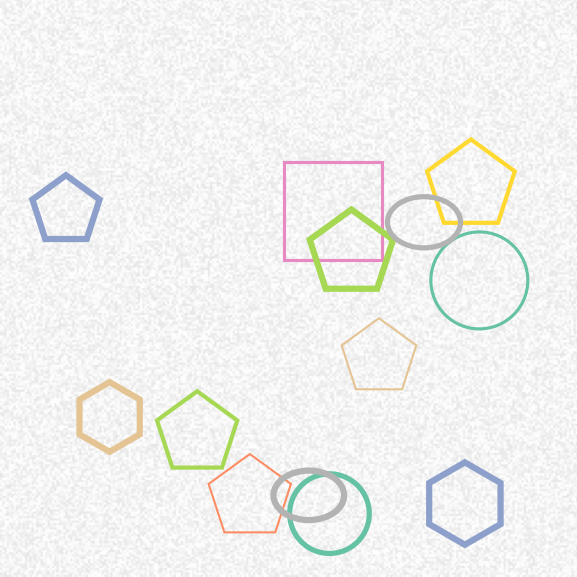[{"shape": "circle", "thickness": 2.5, "radius": 0.34, "center": [0.571, 0.11]}, {"shape": "circle", "thickness": 1.5, "radius": 0.42, "center": [0.83, 0.514]}, {"shape": "pentagon", "thickness": 1, "radius": 0.37, "center": [0.433, 0.138]}, {"shape": "pentagon", "thickness": 3, "radius": 0.31, "center": [0.114, 0.635]}, {"shape": "hexagon", "thickness": 3, "radius": 0.36, "center": [0.805, 0.127]}, {"shape": "square", "thickness": 1.5, "radius": 0.42, "center": [0.577, 0.634]}, {"shape": "pentagon", "thickness": 3, "radius": 0.38, "center": [0.608, 0.561]}, {"shape": "pentagon", "thickness": 2, "radius": 0.37, "center": [0.341, 0.249]}, {"shape": "pentagon", "thickness": 2, "radius": 0.4, "center": [0.815, 0.678]}, {"shape": "pentagon", "thickness": 1, "radius": 0.34, "center": [0.656, 0.38]}, {"shape": "hexagon", "thickness": 3, "radius": 0.3, "center": [0.19, 0.277]}, {"shape": "oval", "thickness": 2.5, "radius": 0.32, "center": [0.734, 0.614]}, {"shape": "oval", "thickness": 3, "radius": 0.31, "center": [0.535, 0.141]}]